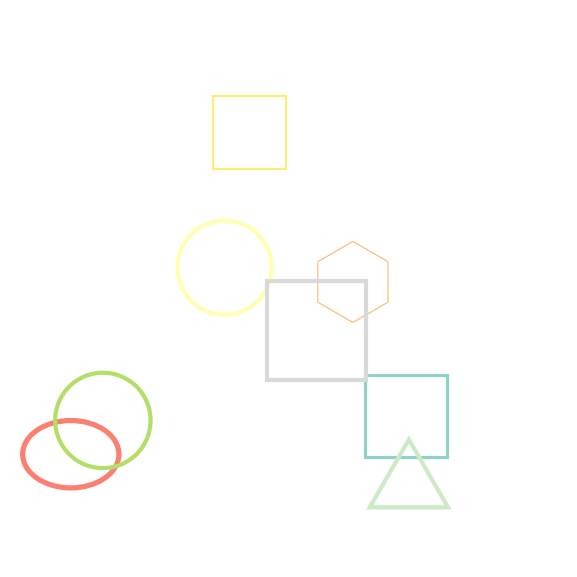[{"shape": "square", "thickness": 1.5, "radius": 0.36, "center": [0.703, 0.279]}, {"shape": "circle", "thickness": 2, "radius": 0.41, "center": [0.389, 0.536]}, {"shape": "oval", "thickness": 2.5, "radius": 0.42, "center": [0.123, 0.213]}, {"shape": "hexagon", "thickness": 0.5, "radius": 0.35, "center": [0.611, 0.511]}, {"shape": "circle", "thickness": 2, "radius": 0.41, "center": [0.178, 0.271]}, {"shape": "square", "thickness": 2, "radius": 0.43, "center": [0.548, 0.427]}, {"shape": "triangle", "thickness": 2, "radius": 0.39, "center": [0.708, 0.16]}, {"shape": "square", "thickness": 1, "radius": 0.32, "center": [0.432, 0.77]}]